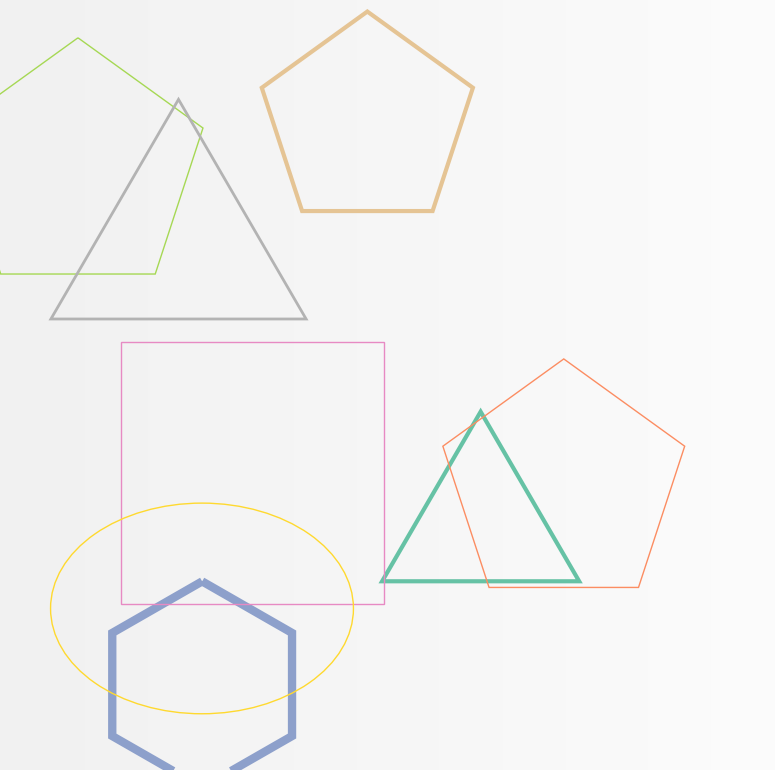[{"shape": "triangle", "thickness": 1.5, "radius": 0.73, "center": [0.62, 0.318]}, {"shape": "pentagon", "thickness": 0.5, "radius": 0.82, "center": [0.727, 0.37]}, {"shape": "hexagon", "thickness": 3, "radius": 0.67, "center": [0.261, 0.111]}, {"shape": "square", "thickness": 0.5, "radius": 0.85, "center": [0.326, 0.386]}, {"shape": "pentagon", "thickness": 0.5, "radius": 0.85, "center": [0.101, 0.781]}, {"shape": "oval", "thickness": 0.5, "radius": 0.98, "center": [0.261, 0.21]}, {"shape": "pentagon", "thickness": 1.5, "radius": 0.72, "center": [0.474, 0.842]}, {"shape": "triangle", "thickness": 1, "radius": 0.95, "center": [0.23, 0.681]}]